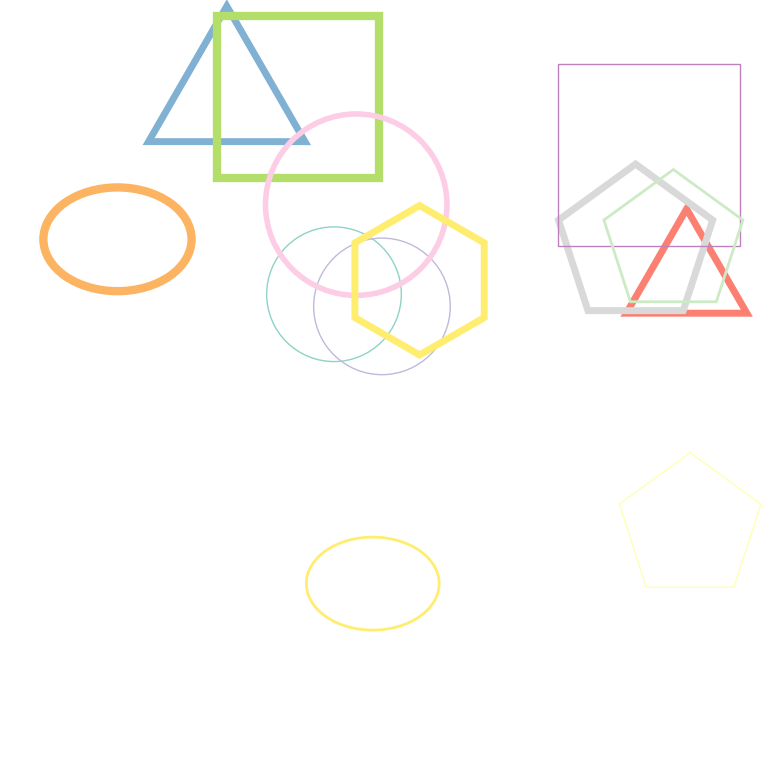[{"shape": "circle", "thickness": 0.5, "radius": 0.44, "center": [0.434, 0.618]}, {"shape": "pentagon", "thickness": 0.5, "radius": 0.48, "center": [0.896, 0.315]}, {"shape": "circle", "thickness": 0.5, "radius": 0.44, "center": [0.496, 0.602]}, {"shape": "triangle", "thickness": 2.5, "radius": 0.45, "center": [0.892, 0.638]}, {"shape": "triangle", "thickness": 2.5, "radius": 0.59, "center": [0.295, 0.875]}, {"shape": "oval", "thickness": 3, "radius": 0.48, "center": [0.153, 0.689]}, {"shape": "square", "thickness": 3, "radius": 0.53, "center": [0.387, 0.874]}, {"shape": "circle", "thickness": 2, "radius": 0.59, "center": [0.463, 0.734]}, {"shape": "pentagon", "thickness": 2.5, "radius": 0.53, "center": [0.825, 0.682]}, {"shape": "square", "thickness": 0.5, "radius": 0.59, "center": [0.843, 0.798]}, {"shape": "pentagon", "thickness": 1, "radius": 0.47, "center": [0.875, 0.685]}, {"shape": "oval", "thickness": 1, "radius": 0.43, "center": [0.484, 0.242]}, {"shape": "hexagon", "thickness": 2.5, "radius": 0.48, "center": [0.545, 0.636]}]